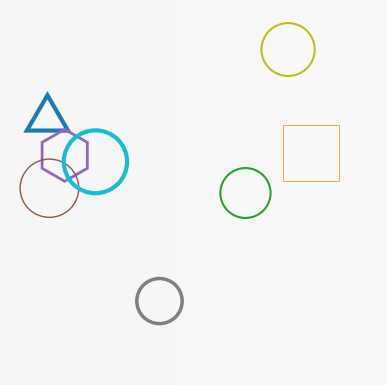[{"shape": "triangle", "thickness": 3, "radius": 0.31, "center": [0.122, 0.691]}, {"shape": "square", "thickness": 0.5, "radius": 0.36, "center": [0.802, 0.603]}, {"shape": "circle", "thickness": 1.5, "radius": 0.32, "center": [0.633, 0.499]}, {"shape": "hexagon", "thickness": 2, "radius": 0.34, "center": [0.167, 0.597]}, {"shape": "circle", "thickness": 1, "radius": 0.38, "center": [0.128, 0.511]}, {"shape": "circle", "thickness": 2.5, "radius": 0.29, "center": [0.412, 0.218]}, {"shape": "circle", "thickness": 1.5, "radius": 0.34, "center": [0.743, 0.871]}, {"shape": "circle", "thickness": 3, "radius": 0.41, "center": [0.246, 0.58]}]